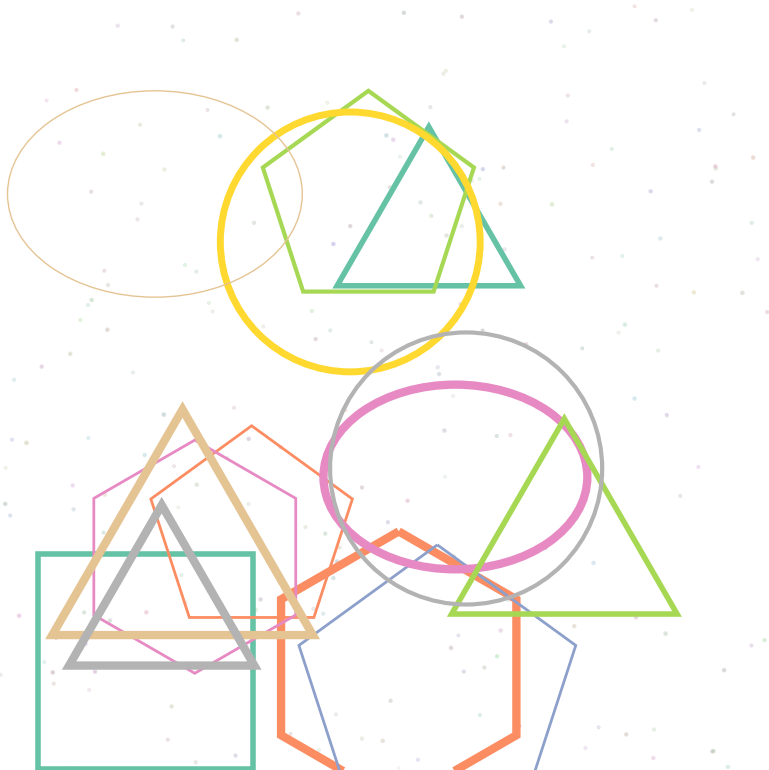[{"shape": "square", "thickness": 2, "radius": 0.7, "center": [0.189, 0.141]}, {"shape": "triangle", "thickness": 2, "radius": 0.69, "center": [0.557, 0.698]}, {"shape": "pentagon", "thickness": 1, "radius": 0.69, "center": [0.327, 0.309]}, {"shape": "hexagon", "thickness": 3, "radius": 0.88, "center": [0.518, 0.133]}, {"shape": "pentagon", "thickness": 1, "radius": 0.95, "center": [0.568, 0.103]}, {"shape": "oval", "thickness": 3, "radius": 0.86, "center": [0.591, 0.381]}, {"shape": "hexagon", "thickness": 1, "radius": 0.76, "center": [0.253, 0.277]}, {"shape": "triangle", "thickness": 2, "radius": 0.85, "center": [0.733, 0.287]}, {"shape": "pentagon", "thickness": 1.5, "radius": 0.72, "center": [0.478, 0.738]}, {"shape": "circle", "thickness": 2.5, "radius": 0.84, "center": [0.455, 0.686]}, {"shape": "triangle", "thickness": 3, "radius": 0.98, "center": [0.237, 0.273]}, {"shape": "oval", "thickness": 0.5, "radius": 0.96, "center": [0.201, 0.748]}, {"shape": "triangle", "thickness": 3, "radius": 0.69, "center": [0.21, 0.205]}, {"shape": "circle", "thickness": 1.5, "radius": 0.88, "center": [0.605, 0.392]}]